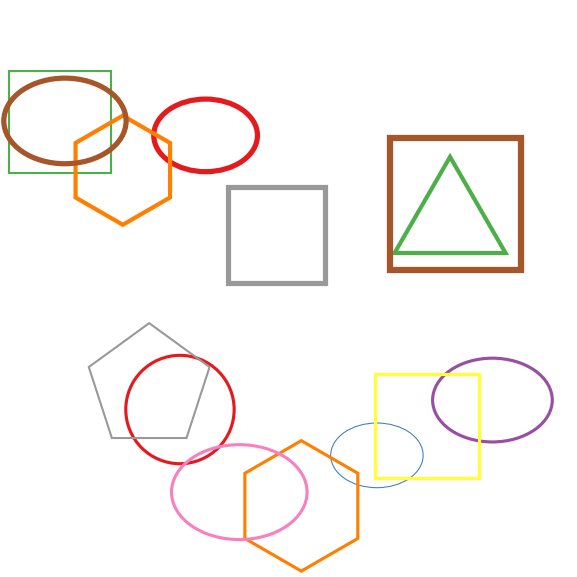[{"shape": "oval", "thickness": 2.5, "radius": 0.45, "center": [0.356, 0.765]}, {"shape": "circle", "thickness": 1.5, "radius": 0.47, "center": [0.312, 0.29]}, {"shape": "oval", "thickness": 0.5, "radius": 0.4, "center": [0.653, 0.211]}, {"shape": "triangle", "thickness": 2, "radius": 0.55, "center": [0.779, 0.617]}, {"shape": "square", "thickness": 1, "radius": 0.44, "center": [0.104, 0.788]}, {"shape": "oval", "thickness": 1.5, "radius": 0.52, "center": [0.853, 0.306]}, {"shape": "hexagon", "thickness": 1.5, "radius": 0.56, "center": [0.522, 0.123]}, {"shape": "hexagon", "thickness": 2, "radius": 0.47, "center": [0.213, 0.704]}, {"shape": "square", "thickness": 1.5, "radius": 0.45, "center": [0.74, 0.261]}, {"shape": "square", "thickness": 3, "radius": 0.57, "center": [0.789, 0.646]}, {"shape": "oval", "thickness": 2.5, "radius": 0.53, "center": [0.112, 0.79]}, {"shape": "oval", "thickness": 1.5, "radius": 0.59, "center": [0.414, 0.147]}, {"shape": "square", "thickness": 2.5, "radius": 0.42, "center": [0.479, 0.593]}, {"shape": "pentagon", "thickness": 1, "radius": 0.55, "center": [0.258, 0.33]}]